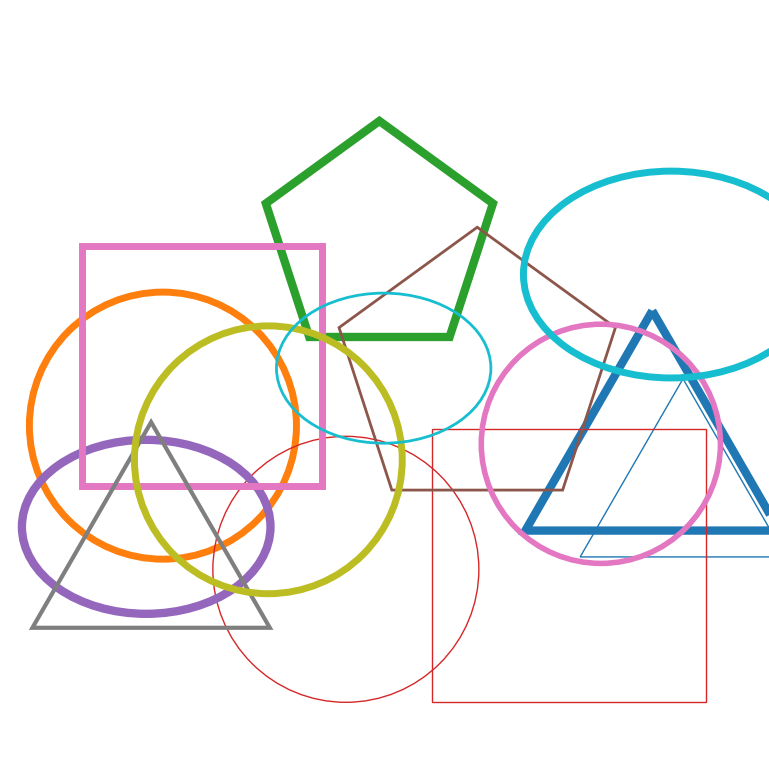[{"shape": "triangle", "thickness": 3, "radius": 0.95, "center": [0.847, 0.406]}, {"shape": "triangle", "thickness": 0.5, "radius": 0.77, "center": [0.887, 0.354]}, {"shape": "circle", "thickness": 2.5, "radius": 0.87, "center": [0.212, 0.447]}, {"shape": "pentagon", "thickness": 3, "radius": 0.78, "center": [0.493, 0.688]}, {"shape": "circle", "thickness": 0.5, "radius": 0.86, "center": [0.449, 0.261]}, {"shape": "square", "thickness": 0.5, "radius": 0.89, "center": [0.739, 0.265]}, {"shape": "oval", "thickness": 3, "radius": 0.81, "center": [0.19, 0.316]}, {"shape": "pentagon", "thickness": 1, "radius": 0.94, "center": [0.62, 0.516]}, {"shape": "circle", "thickness": 2, "radius": 0.78, "center": [0.78, 0.424]}, {"shape": "square", "thickness": 2.5, "radius": 0.78, "center": [0.262, 0.524]}, {"shape": "triangle", "thickness": 1.5, "radius": 0.89, "center": [0.196, 0.274]}, {"shape": "circle", "thickness": 2.5, "radius": 0.87, "center": [0.348, 0.403]}, {"shape": "oval", "thickness": 1, "radius": 0.7, "center": [0.498, 0.522]}, {"shape": "oval", "thickness": 2.5, "radius": 0.96, "center": [0.872, 0.643]}]